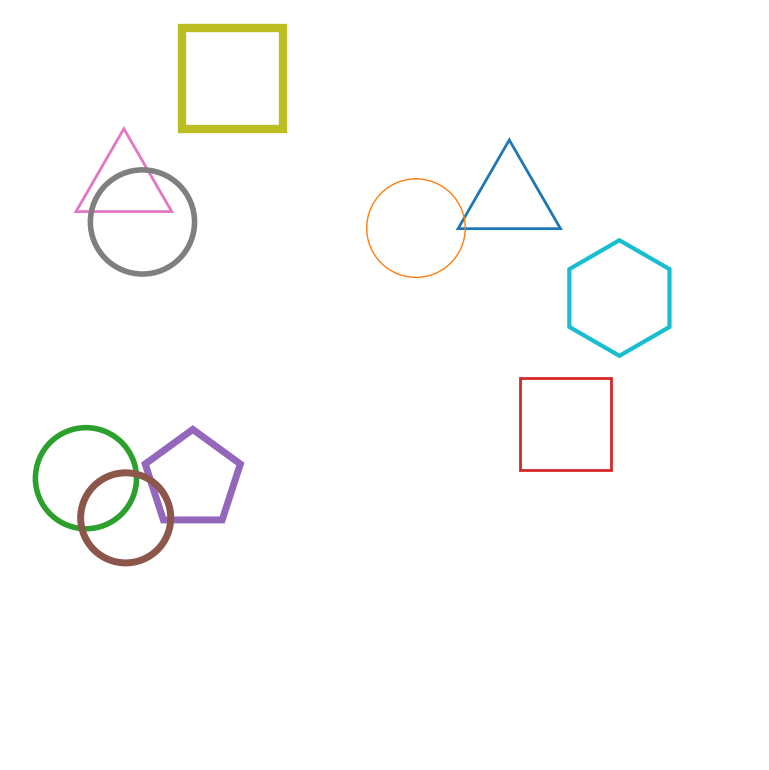[{"shape": "triangle", "thickness": 1, "radius": 0.38, "center": [0.661, 0.741]}, {"shape": "circle", "thickness": 0.5, "radius": 0.32, "center": [0.54, 0.704]}, {"shape": "circle", "thickness": 2, "radius": 0.33, "center": [0.112, 0.379]}, {"shape": "square", "thickness": 1, "radius": 0.3, "center": [0.734, 0.45]}, {"shape": "pentagon", "thickness": 2.5, "radius": 0.32, "center": [0.25, 0.377]}, {"shape": "circle", "thickness": 2.5, "radius": 0.29, "center": [0.163, 0.327]}, {"shape": "triangle", "thickness": 1, "radius": 0.36, "center": [0.161, 0.761]}, {"shape": "circle", "thickness": 2, "radius": 0.34, "center": [0.185, 0.712]}, {"shape": "square", "thickness": 3, "radius": 0.33, "center": [0.302, 0.898]}, {"shape": "hexagon", "thickness": 1.5, "radius": 0.38, "center": [0.804, 0.613]}]